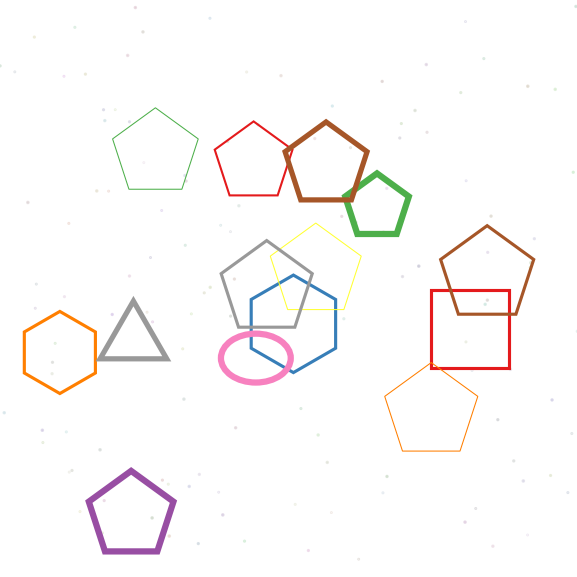[{"shape": "square", "thickness": 1.5, "radius": 0.34, "center": [0.813, 0.43]}, {"shape": "pentagon", "thickness": 1, "radius": 0.35, "center": [0.439, 0.718]}, {"shape": "hexagon", "thickness": 1.5, "radius": 0.42, "center": [0.508, 0.438]}, {"shape": "pentagon", "thickness": 3, "radius": 0.29, "center": [0.653, 0.641]}, {"shape": "pentagon", "thickness": 0.5, "radius": 0.39, "center": [0.269, 0.735]}, {"shape": "pentagon", "thickness": 3, "radius": 0.39, "center": [0.227, 0.107]}, {"shape": "hexagon", "thickness": 1.5, "radius": 0.36, "center": [0.104, 0.389]}, {"shape": "pentagon", "thickness": 0.5, "radius": 0.42, "center": [0.747, 0.287]}, {"shape": "pentagon", "thickness": 0.5, "radius": 0.41, "center": [0.547, 0.53]}, {"shape": "pentagon", "thickness": 1.5, "radius": 0.42, "center": [0.844, 0.524]}, {"shape": "pentagon", "thickness": 2.5, "radius": 0.37, "center": [0.565, 0.713]}, {"shape": "oval", "thickness": 3, "radius": 0.3, "center": [0.443, 0.379]}, {"shape": "triangle", "thickness": 2.5, "radius": 0.33, "center": [0.231, 0.411]}, {"shape": "pentagon", "thickness": 1.5, "radius": 0.41, "center": [0.462, 0.5]}]